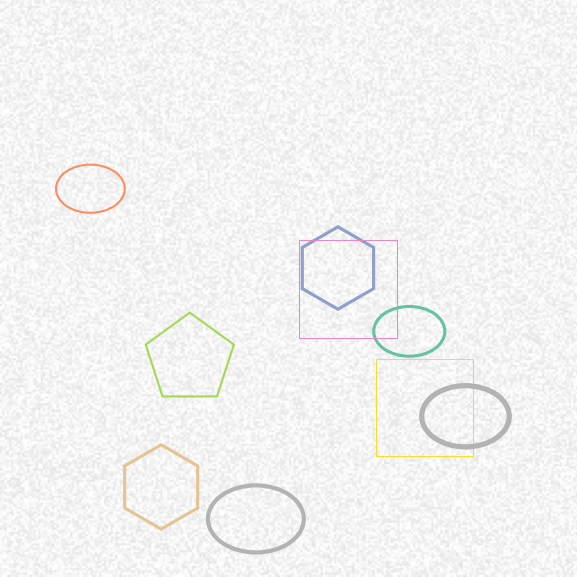[{"shape": "oval", "thickness": 1.5, "radius": 0.31, "center": [0.709, 0.425]}, {"shape": "oval", "thickness": 1, "radius": 0.3, "center": [0.156, 0.672]}, {"shape": "hexagon", "thickness": 1.5, "radius": 0.36, "center": [0.585, 0.535]}, {"shape": "square", "thickness": 0.5, "radius": 0.43, "center": [0.603, 0.499]}, {"shape": "pentagon", "thickness": 1, "radius": 0.4, "center": [0.329, 0.378]}, {"shape": "square", "thickness": 0.5, "radius": 0.42, "center": [0.735, 0.293]}, {"shape": "hexagon", "thickness": 1.5, "radius": 0.36, "center": [0.279, 0.156]}, {"shape": "oval", "thickness": 2, "radius": 0.41, "center": [0.443, 0.101]}, {"shape": "oval", "thickness": 2.5, "radius": 0.38, "center": [0.806, 0.278]}]